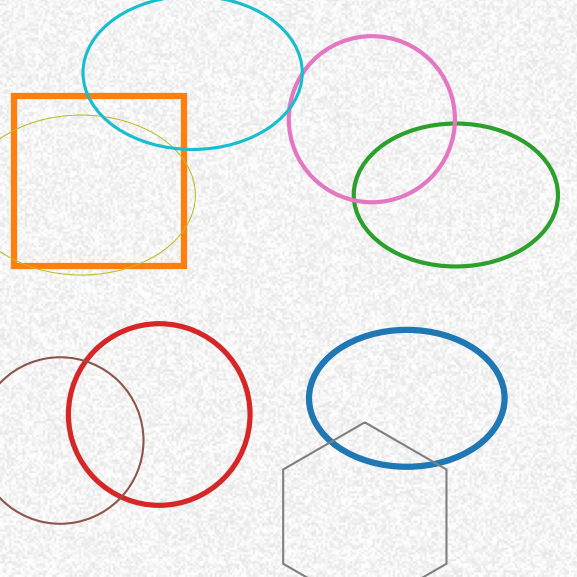[{"shape": "oval", "thickness": 3, "radius": 0.85, "center": [0.704, 0.309]}, {"shape": "square", "thickness": 3, "radius": 0.74, "center": [0.172, 0.686]}, {"shape": "oval", "thickness": 2, "radius": 0.88, "center": [0.789, 0.661]}, {"shape": "circle", "thickness": 2.5, "radius": 0.79, "center": [0.276, 0.281]}, {"shape": "circle", "thickness": 1, "radius": 0.72, "center": [0.104, 0.236]}, {"shape": "circle", "thickness": 2, "radius": 0.72, "center": [0.644, 0.793]}, {"shape": "hexagon", "thickness": 1, "radius": 0.82, "center": [0.632, 0.105]}, {"shape": "oval", "thickness": 0.5, "radius": 0.99, "center": [0.14, 0.661]}, {"shape": "oval", "thickness": 1.5, "radius": 0.95, "center": [0.334, 0.873]}]